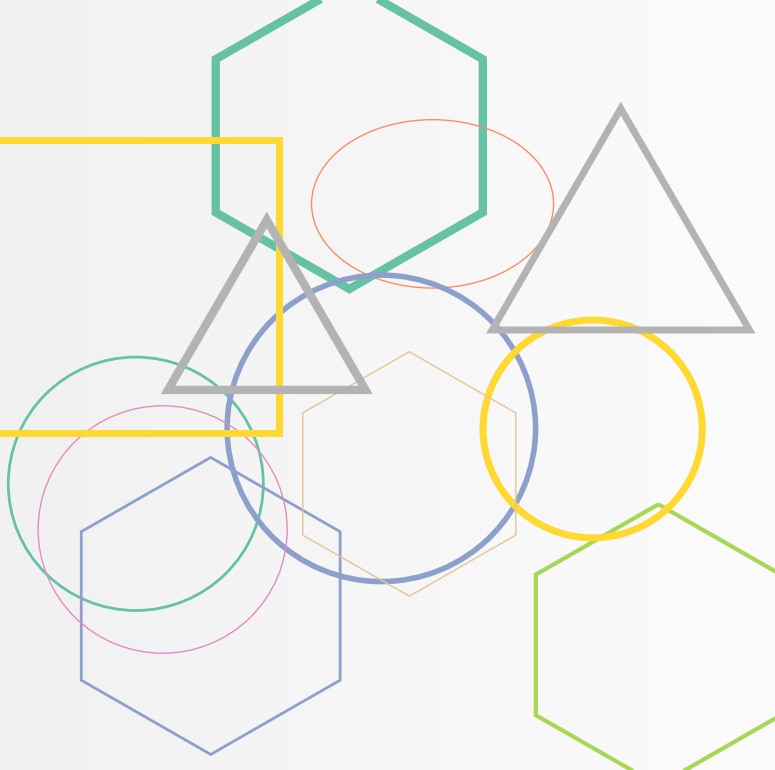[{"shape": "circle", "thickness": 1, "radius": 0.82, "center": [0.175, 0.372]}, {"shape": "hexagon", "thickness": 3, "radius": 0.99, "center": [0.451, 0.824]}, {"shape": "oval", "thickness": 0.5, "radius": 0.78, "center": [0.558, 0.735]}, {"shape": "circle", "thickness": 2, "radius": 0.99, "center": [0.492, 0.444]}, {"shape": "hexagon", "thickness": 1, "radius": 0.96, "center": [0.272, 0.213]}, {"shape": "circle", "thickness": 0.5, "radius": 0.8, "center": [0.21, 0.312]}, {"shape": "hexagon", "thickness": 1.5, "radius": 0.91, "center": [0.849, 0.162]}, {"shape": "square", "thickness": 2.5, "radius": 0.95, "center": [0.17, 0.628]}, {"shape": "circle", "thickness": 2.5, "radius": 0.71, "center": [0.765, 0.443]}, {"shape": "hexagon", "thickness": 0.5, "radius": 0.79, "center": [0.528, 0.384]}, {"shape": "triangle", "thickness": 2.5, "radius": 0.96, "center": [0.801, 0.667]}, {"shape": "triangle", "thickness": 3, "radius": 0.74, "center": [0.344, 0.567]}]